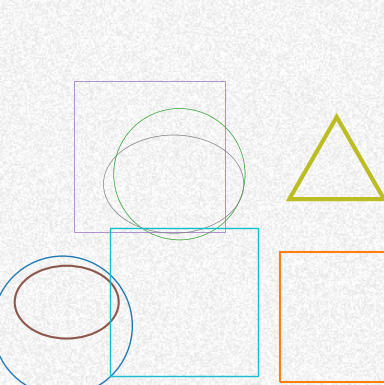[{"shape": "circle", "thickness": 1, "radius": 0.91, "center": [0.163, 0.154]}, {"shape": "square", "thickness": 1.5, "radius": 0.85, "center": [0.898, 0.177]}, {"shape": "circle", "thickness": 0.5, "radius": 0.85, "center": [0.466, 0.548]}, {"shape": "square", "thickness": 0.5, "radius": 0.98, "center": [0.389, 0.593]}, {"shape": "oval", "thickness": 1.5, "radius": 0.68, "center": [0.173, 0.215]}, {"shape": "oval", "thickness": 0.5, "radius": 0.91, "center": [0.451, 0.522]}, {"shape": "triangle", "thickness": 3, "radius": 0.71, "center": [0.874, 0.554]}, {"shape": "square", "thickness": 1, "radius": 0.96, "center": [0.478, 0.216]}]